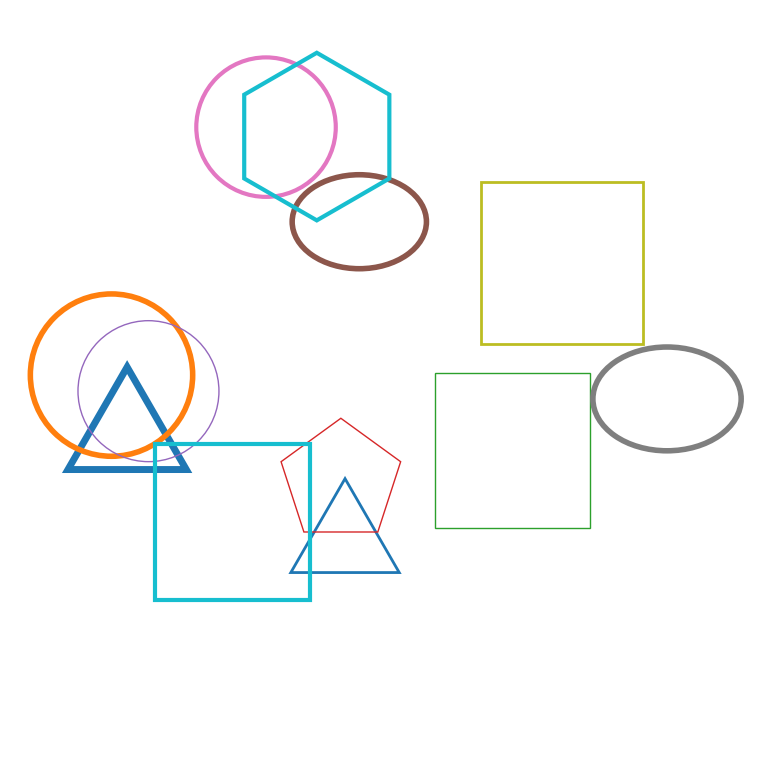[{"shape": "triangle", "thickness": 2.5, "radius": 0.44, "center": [0.165, 0.435]}, {"shape": "triangle", "thickness": 1, "radius": 0.41, "center": [0.448, 0.297]}, {"shape": "circle", "thickness": 2, "radius": 0.53, "center": [0.145, 0.513]}, {"shape": "square", "thickness": 0.5, "radius": 0.5, "center": [0.665, 0.415]}, {"shape": "pentagon", "thickness": 0.5, "radius": 0.41, "center": [0.443, 0.375]}, {"shape": "circle", "thickness": 0.5, "radius": 0.46, "center": [0.193, 0.492]}, {"shape": "oval", "thickness": 2, "radius": 0.44, "center": [0.467, 0.712]}, {"shape": "circle", "thickness": 1.5, "radius": 0.45, "center": [0.345, 0.835]}, {"shape": "oval", "thickness": 2, "radius": 0.48, "center": [0.866, 0.482]}, {"shape": "square", "thickness": 1, "radius": 0.53, "center": [0.729, 0.659]}, {"shape": "square", "thickness": 1.5, "radius": 0.51, "center": [0.302, 0.322]}, {"shape": "hexagon", "thickness": 1.5, "radius": 0.54, "center": [0.411, 0.823]}]